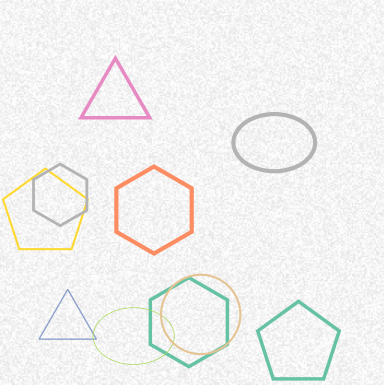[{"shape": "pentagon", "thickness": 2.5, "radius": 0.56, "center": [0.775, 0.106]}, {"shape": "hexagon", "thickness": 2.5, "radius": 0.58, "center": [0.491, 0.163]}, {"shape": "hexagon", "thickness": 3, "radius": 0.56, "center": [0.4, 0.454]}, {"shape": "triangle", "thickness": 1, "radius": 0.43, "center": [0.176, 0.162]}, {"shape": "triangle", "thickness": 2.5, "radius": 0.52, "center": [0.3, 0.746]}, {"shape": "oval", "thickness": 0.5, "radius": 0.53, "center": [0.347, 0.127]}, {"shape": "pentagon", "thickness": 1.5, "radius": 0.58, "center": [0.118, 0.446]}, {"shape": "circle", "thickness": 1.5, "radius": 0.52, "center": [0.521, 0.183]}, {"shape": "oval", "thickness": 3, "radius": 0.53, "center": [0.712, 0.629]}, {"shape": "hexagon", "thickness": 2, "radius": 0.4, "center": [0.156, 0.494]}]